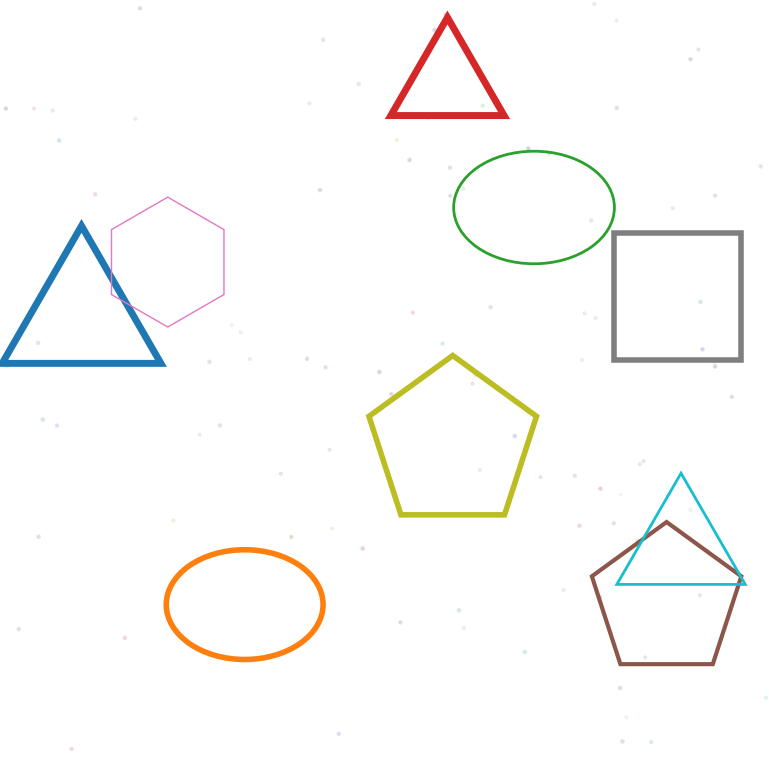[{"shape": "triangle", "thickness": 2.5, "radius": 0.6, "center": [0.106, 0.588]}, {"shape": "oval", "thickness": 2, "radius": 0.51, "center": [0.318, 0.215]}, {"shape": "oval", "thickness": 1, "radius": 0.52, "center": [0.694, 0.731]}, {"shape": "triangle", "thickness": 2.5, "radius": 0.42, "center": [0.581, 0.892]}, {"shape": "pentagon", "thickness": 1.5, "radius": 0.51, "center": [0.866, 0.22]}, {"shape": "hexagon", "thickness": 0.5, "radius": 0.42, "center": [0.218, 0.66]}, {"shape": "square", "thickness": 2, "radius": 0.41, "center": [0.88, 0.615]}, {"shape": "pentagon", "thickness": 2, "radius": 0.57, "center": [0.588, 0.424]}, {"shape": "triangle", "thickness": 1, "radius": 0.48, "center": [0.884, 0.289]}]